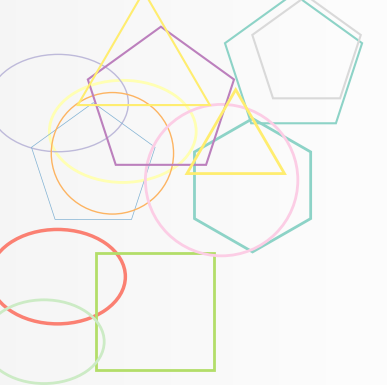[{"shape": "hexagon", "thickness": 2, "radius": 0.87, "center": [0.652, 0.519]}, {"shape": "pentagon", "thickness": 1.5, "radius": 0.93, "center": [0.758, 0.83]}, {"shape": "oval", "thickness": 2, "radius": 0.95, "center": [0.317, 0.659]}, {"shape": "oval", "thickness": 1, "radius": 0.9, "center": [0.151, 0.732]}, {"shape": "oval", "thickness": 2.5, "radius": 0.88, "center": [0.148, 0.281]}, {"shape": "pentagon", "thickness": 0.5, "radius": 0.84, "center": [0.241, 0.566]}, {"shape": "circle", "thickness": 1, "radius": 0.79, "center": [0.29, 0.602]}, {"shape": "square", "thickness": 2, "radius": 0.76, "center": [0.399, 0.191]}, {"shape": "circle", "thickness": 2, "radius": 0.98, "center": [0.572, 0.532]}, {"shape": "pentagon", "thickness": 1.5, "radius": 0.74, "center": [0.791, 0.864]}, {"shape": "pentagon", "thickness": 1.5, "radius": 0.99, "center": [0.415, 0.732]}, {"shape": "oval", "thickness": 2, "radius": 0.78, "center": [0.114, 0.112]}, {"shape": "triangle", "thickness": 2, "radius": 0.73, "center": [0.608, 0.622]}, {"shape": "triangle", "thickness": 1.5, "radius": 0.98, "center": [0.371, 0.825]}]